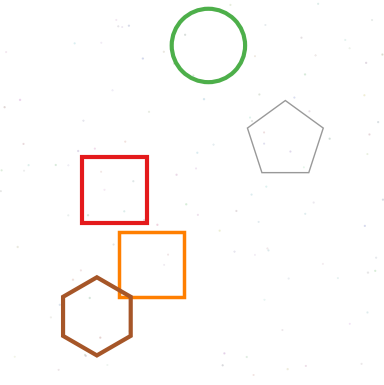[{"shape": "square", "thickness": 3, "radius": 0.42, "center": [0.297, 0.506]}, {"shape": "circle", "thickness": 3, "radius": 0.48, "center": [0.541, 0.882]}, {"shape": "square", "thickness": 2.5, "radius": 0.42, "center": [0.393, 0.313]}, {"shape": "hexagon", "thickness": 3, "radius": 0.51, "center": [0.252, 0.178]}, {"shape": "pentagon", "thickness": 1, "radius": 0.52, "center": [0.741, 0.635]}]